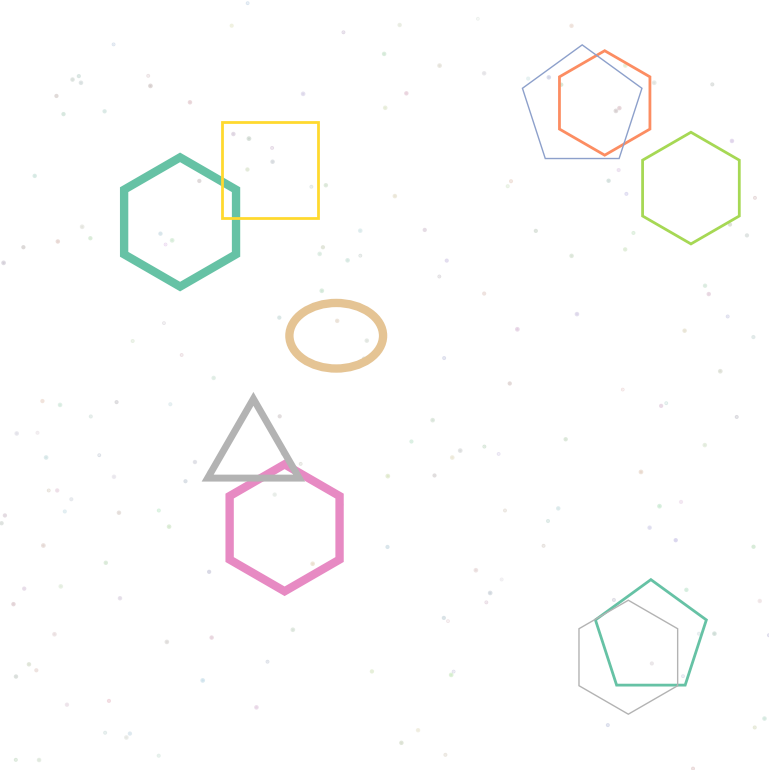[{"shape": "pentagon", "thickness": 1, "radius": 0.38, "center": [0.845, 0.172]}, {"shape": "hexagon", "thickness": 3, "radius": 0.42, "center": [0.234, 0.712]}, {"shape": "hexagon", "thickness": 1, "radius": 0.34, "center": [0.785, 0.866]}, {"shape": "pentagon", "thickness": 0.5, "radius": 0.41, "center": [0.756, 0.86]}, {"shape": "hexagon", "thickness": 3, "radius": 0.41, "center": [0.37, 0.315]}, {"shape": "hexagon", "thickness": 1, "radius": 0.36, "center": [0.897, 0.756]}, {"shape": "square", "thickness": 1, "radius": 0.31, "center": [0.35, 0.779]}, {"shape": "oval", "thickness": 3, "radius": 0.3, "center": [0.437, 0.564]}, {"shape": "hexagon", "thickness": 0.5, "radius": 0.37, "center": [0.816, 0.146]}, {"shape": "triangle", "thickness": 2.5, "radius": 0.34, "center": [0.329, 0.413]}]